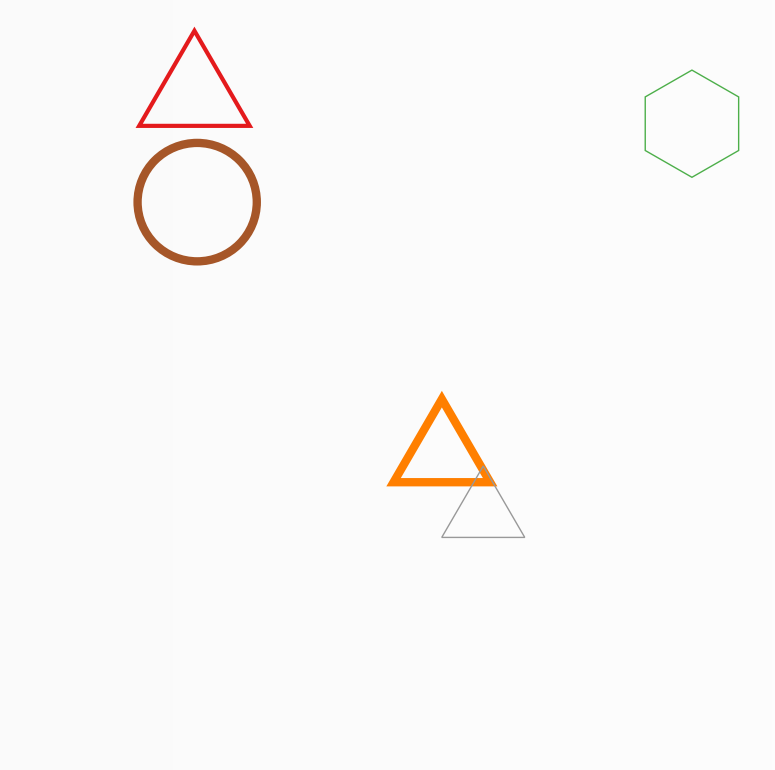[{"shape": "triangle", "thickness": 1.5, "radius": 0.41, "center": [0.251, 0.878]}, {"shape": "hexagon", "thickness": 0.5, "radius": 0.35, "center": [0.893, 0.839]}, {"shape": "triangle", "thickness": 3, "radius": 0.36, "center": [0.57, 0.41]}, {"shape": "circle", "thickness": 3, "radius": 0.38, "center": [0.254, 0.737]}, {"shape": "triangle", "thickness": 0.5, "radius": 0.31, "center": [0.624, 0.333]}]